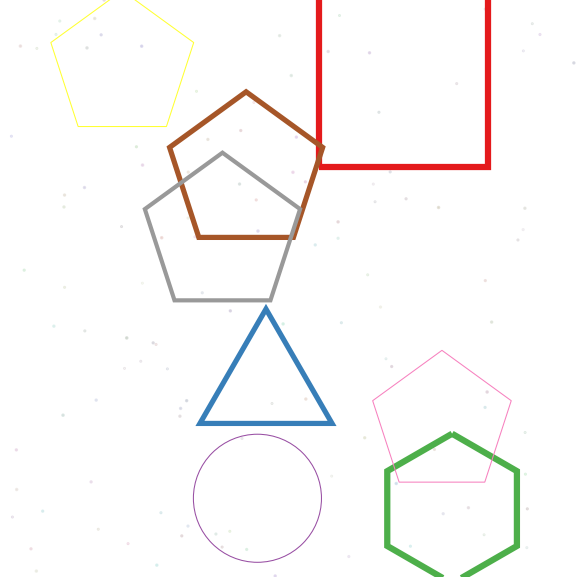[{"shape": "square", "thickness": 3, "radius": 0.73, "center": [0.698, 0.856]}, {"shape": "triangle", "thickness": 2.5, "radius": 0.66, "center": [0.461, 0.332]}, {"shape": "hexagon", "thickness": 3, "radius": 0.65, "center": [0.783, 0.119]}, {"shape": "circle", "thickness": 0.5, "radius": 0.55, "center": [0.446, 0.136]}, {"shape": "pentagon", "thickness": 0.5, "radius": 0.65, "center": [0.212, 0.885]}, {"shape": "pentagon", "thickness": 2.5, "radius": 0.7, "center": [0.426, 0.701]}, {"shape": "pentagon", "thickness": 0.5, "radius": 0.63, "center": [0.765, 0.266]}, {"shape": "pentagon", "thickness": 2, "radius": 0.71, "center": [0.385, 0.593]}]